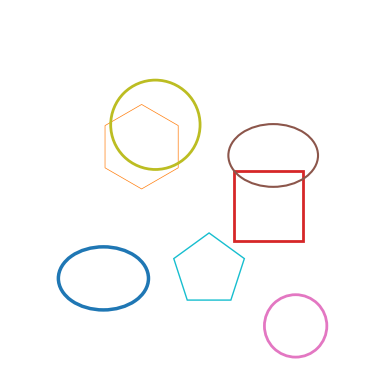[{"shape": "oval", "thickness": 2.5, "radius": 0.59, "center": [0.269, 0.277]}, {"shape": "hexagon", "thickness": 0.5, "radius": 0.55, "center": [0.368, 0.619]}, {"shape": "square", "thickness": 2, "radius": 0.45, "center": [0.697, 0.465]}, {"shape": "oval", "thickness": 1.5, "radius": 0.58, "center": [0.71, 0.596]}, {"shape": "circle", "thickness": 2, "radius": 0.41, "center": [0.768, 0.153]}, {"shape": "circle", "thickness": 2, "radius": 0.58, "center": [0.404, 0.676]}, {"shape": "pentagon", "thickness": 1, "radius": 0.48, "center": [0.543, 0.299]}]